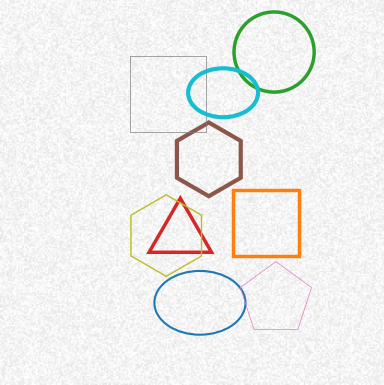[{"shape": "oval", "thickness": 1.5, "radius": 0.59, "center": [0.519, 0.213]}, {"shape": "square", "thickness": 2.5, "radius": 0.43, "center": [0.69, 0.42]}, {"shape": "circle", "thickness": 2.5, "radius": 0.52, "center": [0.712, 0.865]}, {"shape": "triangle", "thickness": 2.5, "radius": 0.47, "center": [0.468, 0.392]}, {"shape": "hexagon", "thickness": 3, "radius": 0.48, "center": [0.542, 0.586]}, {"shape": "pentagon", "thickness": 0.5, "radius": 0.49, "center": [0.717, 0.223]}, {"shape": "square", "thickness": 0.5, "radius": 0.49, "center": [0.437, 0.755]}, {"shape": "hexagon", "thickness": 1, "radius": 0.53, "center": [0.432, 0.388]}, {"shape": "oval", "thickness": 3, "radius": 0.45, "center": [0.579, 0.759]}]